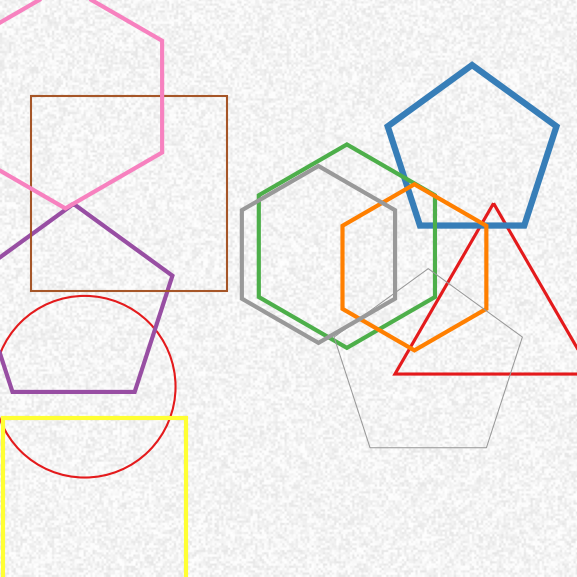[{"shape": "triangle", "thickness": 1.5, "radius": 0.99, "center": [0.855, 0.45]}, {"shape": "circle", "thickness": 1, "radius": 0.79, "center": [0.147, 0.33]}, {"shape": "pentagon", "thickness": 3, "radius": 0.77, "center": [0.817, 0.733]}, {"shape": "hexagon", "thickness": 2, "radius": 0.88, "center": [0.601, 0.573]}, {"shape": "pentagon", "thickness": 2, "radius": 0.9, "center": [0.127, 0.466]}, {"shape": "hexagon", "thickness": 2, "radius": 0.72, "center": [0.718, 0.536]}, {"shape": "square", "thickness": 2, "radius": 0.79, "center": [0.163, 0.116]}, {"shape": "square", "thickness": 1, "radius": 0.85, "center": [0.223, 0.664]}, {"shape": "hexagon", "thickness": 2, "radius": 0.97, "center": [0.113, 0.832]}, {"shape": "pentagon", "thickness": 0.5, "radius": 0.86, "center": [0.742, 0.363]}, {"shape": "hexagon", "thickness": 2, "radius": 0.77, "center": [0.551, 0.559]}]